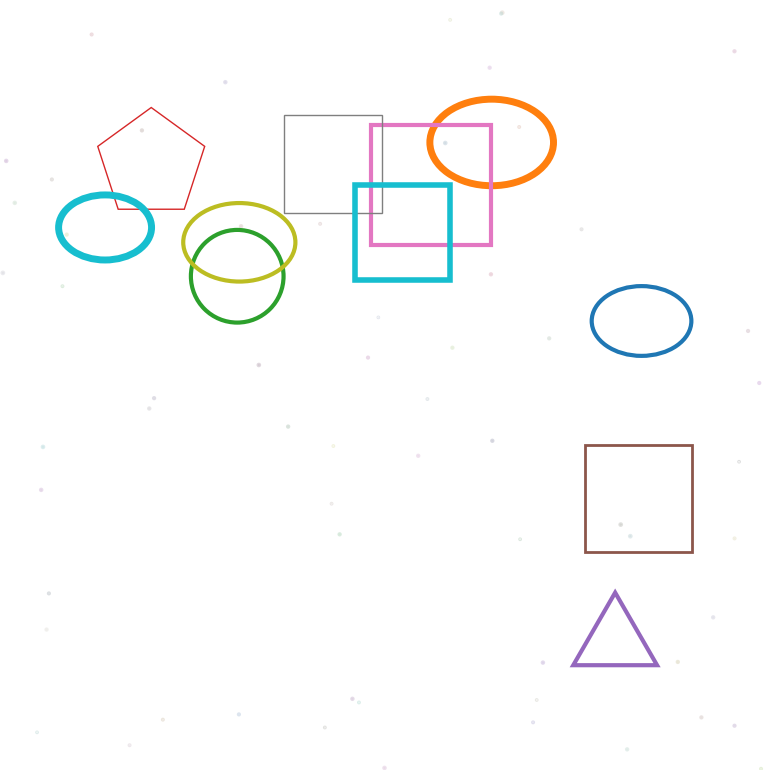[{"shape": "oval", "thickness": 1.5, "radius": 0.32, "center": [0.833, 0.583]}, {"shape": "oval", "thickness": 2.5, "radius": 0.4, "center": [0.639, 0.815]}, {"shape": "circle", "thickness": 1.5, "radius": 0.3, "center": [0.308, 0.641]}, {"shape": "pentagon", "thickness": 0.5, "radius": 0.37, "center": [0.196, 0.787]}, {"shape": "triangle", "thickness": 1.5, "radius": 0.31, "center": [0.799, 0.168]}, {"shape": "square", "thickness": 1, "radius": 0.35, "center": [0.829, 0.353]}, {"shape": "square", "thickness": 1.5, "radius": 0.39, "center": [0.56, 0.759]}, {"shape": "square", "thickness": 0.5, "radius": 0.32, "center": [0.433, 0.786]}, {"shape": "oval", "thickness": 1.5, "radius": 0.36, "center": [0.311, 0.685]}, {"shape": "oval", "thickness": 2.5, "radius": 0.3, "center": [0.136, 0.705]}, {"shape": "square", "thickness": 2, "radius": 0.31, "center": [0.522, 0.698]}]